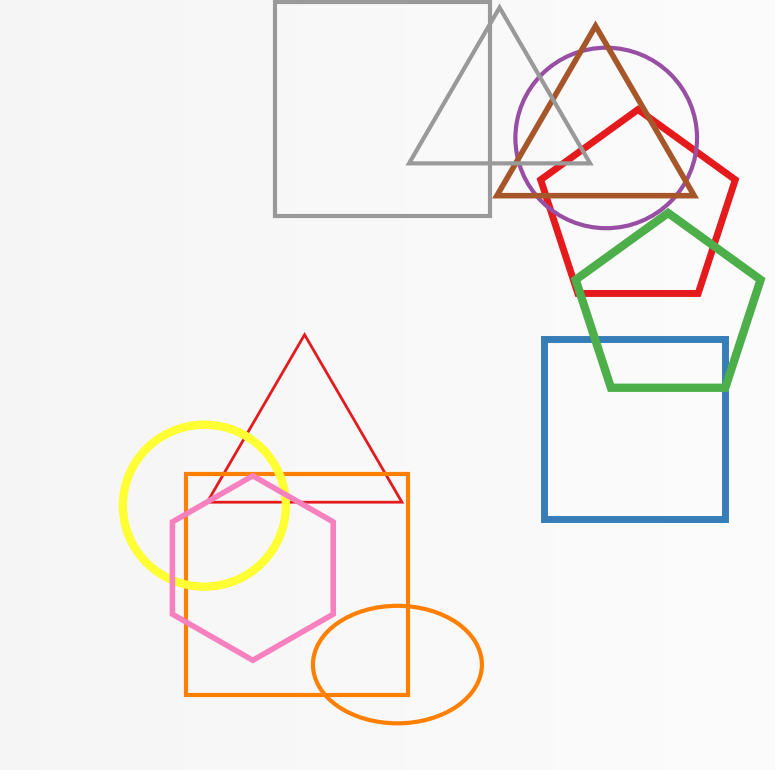[{"shape": "pentagon", "thickness": 2.5, "radius": 0.66, "center": [0.823, 0.726]}, {"shape": "triangle", "thickness": 1, "radius": 0.73, "center": [0.393, 0.42]}, {"shape": "square", "thickness": 2.5, "radius": 0.58, "center": [0.818, 0.443]}, {"shape": "pentagon", "thickness": 3, "radius": 0.63, "center": [0.862, 0.598]}, {"shape": "circle", "thickness": 1.5, "radius": 0.59, "center": [0.782, 0.821]}, {"shape": "oval", "thickness": 1.5, "radius": 0.55, "center": [0.513, 0.137]}, {"shape": "square", "thickness": 1.5, "radius": 0.72, "center": [0.383, 0.241]}, {"shape": "circle", "thickness": 3, "radius": 0.53, "center": [0.264, 0.343]}, {"shape": "triangle", "thickness": 2, "radius": 0.73, "center": [0.768, 0.819]}, {"shape": "hexagon", "thickness": 2, "radius": 0.6, "center": [0.326, 0.262]}, {"shape": "triangle", "thickness": 1.5, "radius": 0.67, "center": [0.645, 0.855]}, {"shape": "square", "thickness": 1.5, "radius": 0.69, "center": [0.493, 0.858]}]